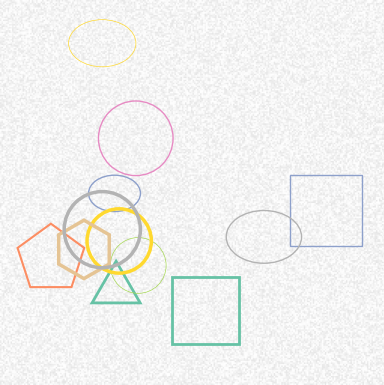[{"shape": "triangle", "thickness": 2, "radius": 0.36, "center": [0.302, 0.249]}, {"shape": "square", "thickness": 2, "radius": 0.43, "center": [0.535, 0.193]}, {"shape": "pentagon", "thickness": 1.5, "radius": 0.46, "center": [0.132, 0.328]}, {"shape": "square", "thickness": 1, "radius": 0.46, "center": [0.847, 0.453]}, {"shape": "oval", "thickness": 1, "radius": 0.34, "center": [0.297, 0.498]}, {"shape": "circle", "thickness": 1, "radius": 0.48, "center": [0.353, 0.641]}, {"shape": "circle", "thickness": 0.5, "radius": 0.36, "center": [0.359, 0.311]}, {"shape": "oval", "thickness": 0.5, "radius": 0.44, "center": [0.266, 0.888]}, {"shape": "circle", "thickness": 2.5, "radius": 0.42, "center": [0.31, 0.374]}, {"shape": "hexagon", "thickness": 2.5, "radius": 0.38, "center": [0.218, 0.352]}, {"shape": "circle", "thickness": 2.5, "radius": 0.49, "center": [0.266, 0.403]}, {"shape": "oval", "thickness": 1, "radius": 0.49, "center": [0.685, 0.385]}]